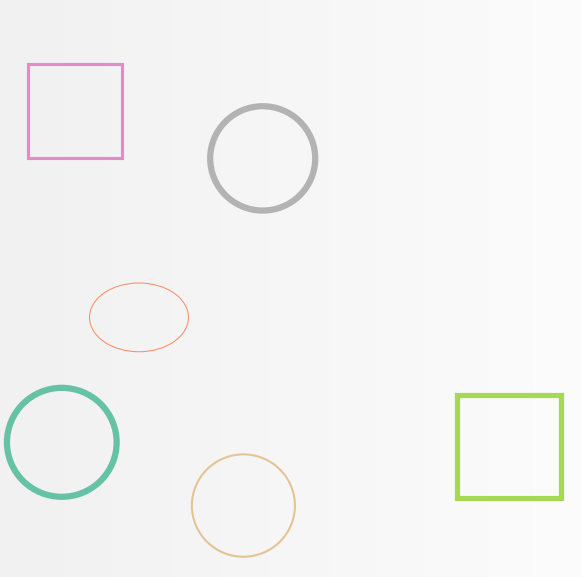[{"shape": "circle", "thickness": 3, "radius": 0.47, "center": [0.106, 0.233]}, {"shape": "oval", "thickness": 0.5, "radius": 0.43, "center": [0.239, 0.45]}, {"shape": "square", "thickness": 1.5, "radius": 0.41, "center": [0.129, 0.806]}, {"shape": "square", "thickness": 2.5, "radius": 0.45, "center": [0.876, 0.227]}, {"shape": "circle", "thickness": 1, "radius": 0.44, "center": [0.419, 0.124]}, {"shape": "circle", "thickness": 3, "radius": 0.45, "center": [0.452, 0.725]}]